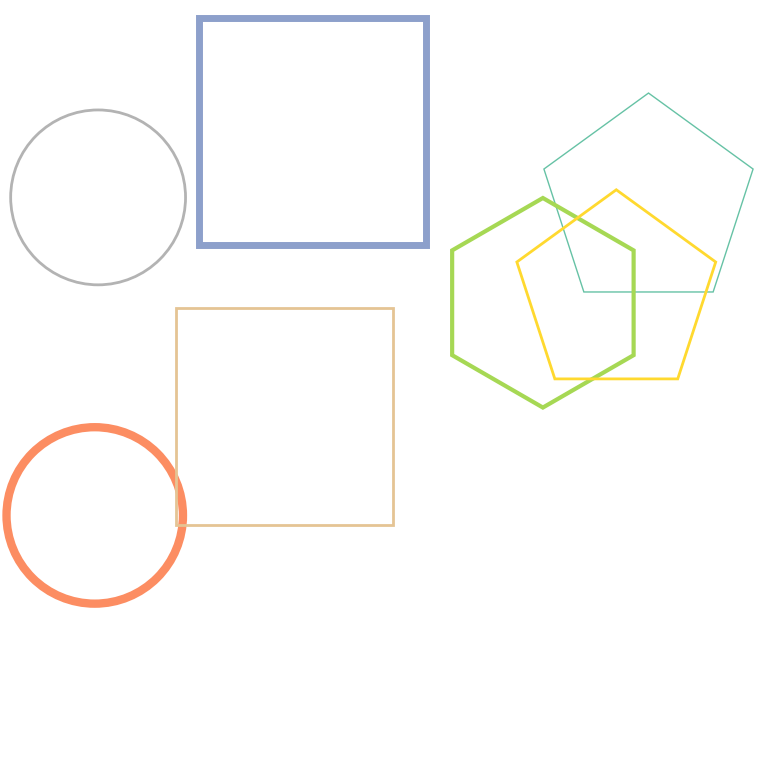[{"shape": "pentagon", "thickness": 0.5, "radius": 0.71, "center": [0.842, 0.736]}, {"shape": "circle", "thickness": 3, "radius": 0.57, "center": [0.123, 0.331]}, {"shape": "square", "thickness": 2.5, "radius": 0.74, "center": [0.406, 0.829]}, {"shape": "hexagon", "thickness": 1.5, "radius": 0.68, "center": [0.705, 0.607]}, {"shape": "pentagon", "thickness": 1, "radius": 0.68, "center": [0.8, 0.618]}, {"shape": "square", "thickness": 1, "radius": 0.7, "center": [0.369, 0.459]}, {"shape": "circle", "thickness": 1, "radius": 0.57, "center": [0.127, 0.744]}]